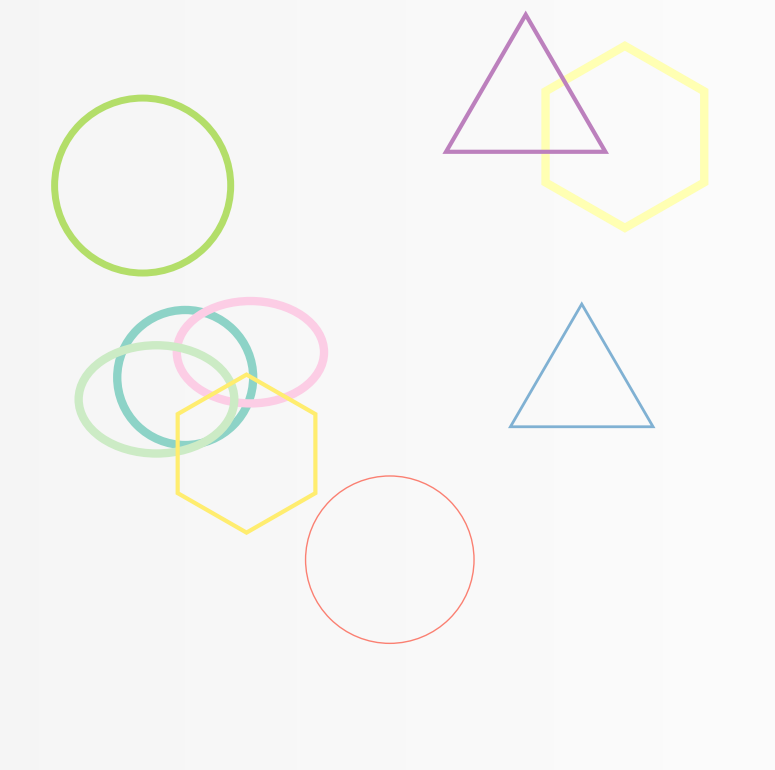[{"shape": "circle", "thickness": 3, "radius": 0.44, "center": [0.239, 0.51]}, {"shape": "hexagon", "thickness": 3, "radius": 0.59, "center": [0.806, 0.822]}, {"shape": "circle", "thickness": 0.5, "radius": 0.54, "center": [0.503, 0.273]}, {"shape": "triangle", "thickness": 1, "radius": 0.53, "center": [0.751, 0.499]}, {"shape": "circle", "thickness": 2.5, "radius": 0.57, "center": [0.184, 0.759]}, {"shape": "oval", "thickness": 3, "radius": 0.47, "center": [0.323, 0.543]}, {"shape": "triangle", "thickness": 1.5, "radius": 0.59, "center": [0.678, 0.862]}, {"shape": "oval", "thickness": 3, "radius": 0.5, "center": [0.202, 0.481]}, {"shape": "hexagon", "thickness": 1.5, "radius": 0.51, "center": [0.318, 0.411]}]